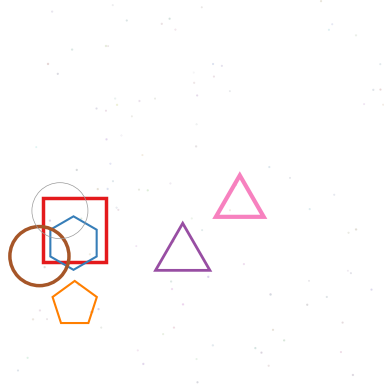[{"shape": "square", "thickness": 2.5, "radius": 0.41, "center": [0.193, 0.403]}, {"shape": "hexagon", "thickness": 1.5, "radius": 0.35, "center": [0.191, 0.369]}, {"shape": "triangle", "thickness": 2, "radius": 0.41, "center": [0.475, 0.339]}, {"shape": "pentagon", "thickness": 1.5, "radius": 0.3, "center": [0.194, 0.21]}, {"shape": "circle", "thickness": 2.5, "radius": 0.38, "center": [0.102, 0.335]}, {"shape": "triangle", "thickness": 3, "radius": 0.36, "center": [0.623, 0.473]}, {"shape": "circle", "thickness": 0.5, "radius": 0.36, "center": [0.156, 0.453]}]